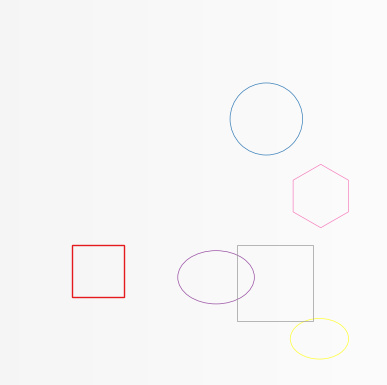[{"shape": "square", "thickness": 1, "radius": 0.34, "center": [0.253, 0.297]}, {"shape": "circle", "thickness": 0.5, "radius": 0.47, "center": [0.687, 0.691]}, {"shape": "oval", "thickness": 0.5, "radius": 0.49, "center": [0.558, 0.28]}, {"shape": "oval", "thickness": 0.5, "radius": 0.38, "center": [0.824, 0.12]}, {"shape": "hexagon", "thickness": 0.5, "radius": 0.41, "center": [0.828, 0.491]}, {"shape": "square", "thickness": 0.5, "radius": 0.49, "center": [0.711, 0.265]}]